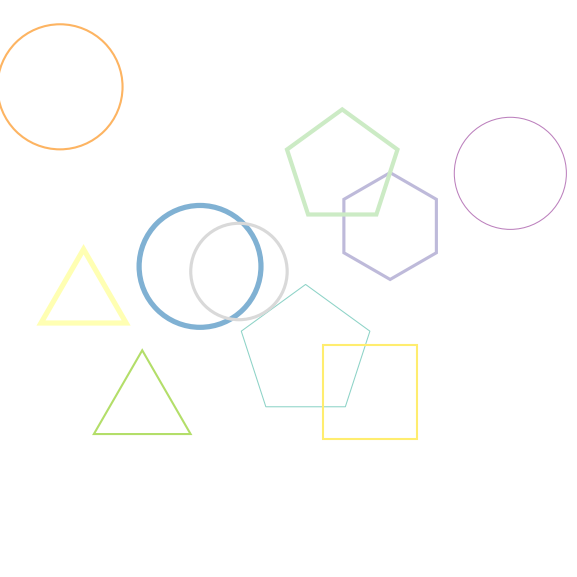[{"shape": "pentagon", "thickness": 0.5, "radius": 0.59, "center": [0.529, 0.389]}, {"shape": "triangle", "thickness": 2.5, "radius": 0.43, "center": [0.145, 0.482]}, {"shape": "hexagon", "thickness": 1.5, "radius": 0.46, "center": [0.676, 0.608]}, {"shape": "circle", "thickness": 2.5, "radius": 0.53, "center": [0.346, 0.538]}, {"shape": "circle", "thickness": 1, "radius": 0.54, "center": [0.104, 0.849]}, {"shape": "triangle", "thickness": 1, "radius": 0.48, "center": [0.246, 0.296]}, {"shape": "circle", "thickness": 1.5, "radius": 0.42, "center": [0.414, 0.529]}, {"shape": "circle", "thickness": 0.5, "radius": 0.49, "center": [0.884, 0.699]}, {"shape": "pentagon", "thickness": 2, "radius": 0.5, "center": [0.593, 0.709]}, {"shape": "square", "thickness": 1, "radius": 0.41, "center": [0.641, 0.32]}]